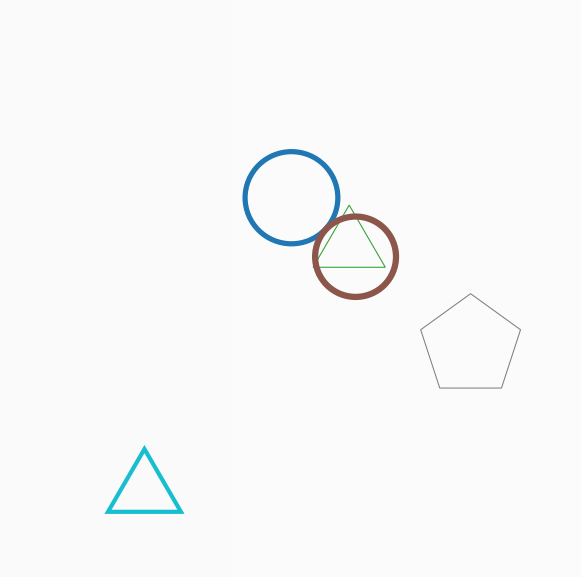[{"shape": "circle", "thickness": 2.5, "radius": 0.4, "center": [0.501, 0.657]}, {"shape": "triangle", "thickness": 0.5, "radius": 0.36, "center": [0.601, 0.572]}, {"shape": "circle", "thickness": 3, "radius": 0.35, "center": [0.612, 0.555]}, {"shape": "pentagon", "thickness": 0.5, "radius": 0.45, "center": [0.81, 0.4]}, {"shape": "triangle", "thickness": 2, "radius": 0.36, "center": [0.249, 0.149]}]